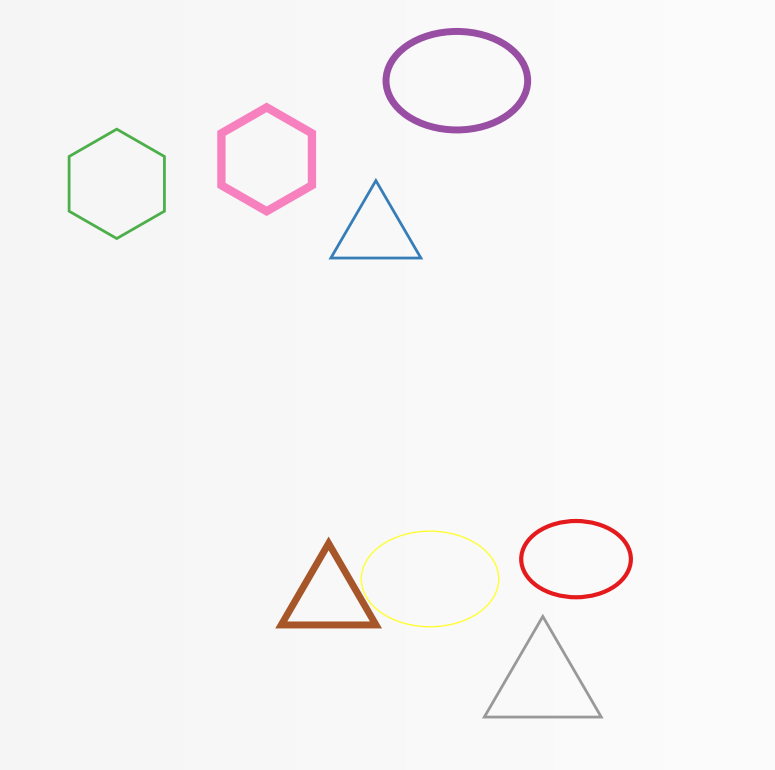[{"shape": "oval", "thickness": 1.5, "radius": 0.35, "center": [0.743, 0.274]}, {"shape": "triangle", "thickness": 1, "radius": 0.34, "center": [0.485, 0.698]}, {"shape": "hexagon", "thickness": 1, "radius": 0.36, "center": [0.151, 0.761]}, {"shape": "oval", "thickness": 2.5, "radius": 0.46, "center": [0.589, 0.895]}, {"shape": "oval", "thickness": 0.5, "radius": 0.44, "center": [0.555, 0.248]}, {"shape": "triangle", "thickness": 2.5, "radius": 0.35, "center": [0.424, 0.224]}, {"shape": "hexagon", "thickness": 3, "radius": 0.34, "center": [0.344, 0.793]}, {"shape": "triangle", "thickness": 1, "radius": 0.44, "center": [0.7, 0.112]}]